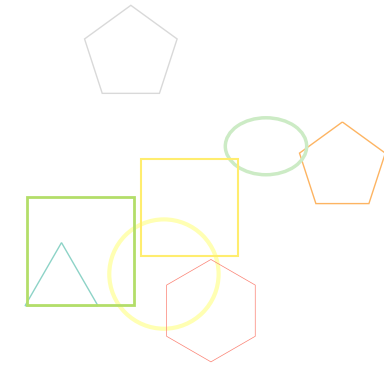[{"shape": "triangle", "thickness": 1, "radius": 0.55, "center": [0.16, 0.26]}, {"shape": "circle", "thickness": 3, "radius": 0.71, "center": [0.426, 0.288]}, {"shape": "hexagon", "thickness": 0.5, "radius": 0.66, "center": [0.548, 0.193]}, {"shape": "pentagon", "thickness": 1, "radius": 0.59, "center": [0.889, 0.566]}, {"shape": "square", "thickness": 2, "radius": 0.69, "center": [0.209, 0.348]}, {"shape": "pentagon", "thickness": 1, "radius": 0.63, "center": [0.34, 0.86]}, {"shape": "oval", "thickness": 2.5, "radius": 0.53, "center": [0.691, 0.62]}, {"shape": "square", "thickness": 1.5, "radius": 0.63, "center": [0.493, 0.461]}]